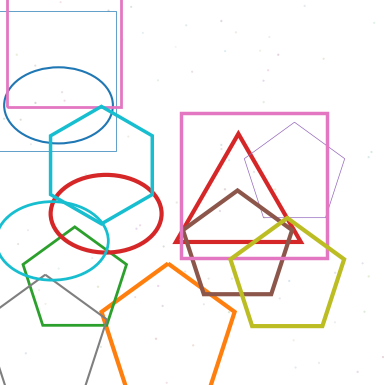[{"shape": "square", "thickness": 0.5, "radius": 0.91, "center": [0.119, 0.79]}, {"shape": "oval", "thickness": 1.5, "radius": 0.71, "center": [0.152, 0.726]}, {"shape": "pentagon", "thickness": 3, "radius": 0.91, "center": [0.437, 0.134]}, {"shape": "pentagon", "thickness": 2, "radius": 0.71, "center": [0.194, 0.269]}, {"shape": "oval", "thickness": 3, "radius": 0.72, "center": [0.276, 0.445]}, {"shape": "triangle", "thickness": 3, "radius": 0.94, "center": [0.619, 0.465]}, {"shape": "pentagon", "thickness": 0.5, "radius": 0.69, "center": [0.765, 0.545]}, {"shape": "pentagon", "thickness": 3, "radius": 0.74, "center": [0.617, 0.356]}, {"shape": "square", "thickness": 2.5, "radius": 0.94, "center": [0.66, 0.518]}, {"shape": "square", "thickness": 2, "radius": 0.74, "center": [0.166, 0.869]}, {"shape": "pentagon", "thickness": 1.5, "radius": 0.84, "center": [0.118, 0.118]}, {"shape": "pentagon", "thickness": 3, "radius": 0.78, "center": [0.746, 0.279]}, {"shape": "oval", "thickness": 2, "radius": 0.73, "center": [0.136, 0.374]}, {"shape": "hexagon", "thickness": 2.5, "radius": 0.76, "center": [0.263, 0.571]}]